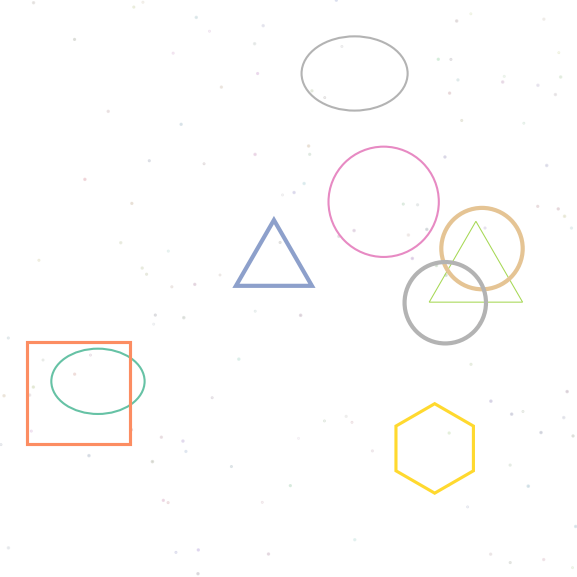[{"shape": "oval", "thickness": 1, "radius": 0.4, "center": [0.17, 0.339]}, {"shape": "square", "thickness": 1.5, "radius": 0.44, "center": [0.136, 0.319]}, {"shape": "triangle", "thickness": 2, "radius": 0.38, "center": [0.474, 0.542]}, {"shape": "circle", "thickness": 1, "radius": 0.48, "center": [0.664, 0.65]}, {"shape": "triangle", "thickness": 0.5, "radius": 0.47, "center": [0.824, 0.523]}, {"shape": "hexagon", "thickness": 1.5, "radius": 0.39, "center": [0.753, 0.223]}, {"shape": "circle", "thickness": 2, "radius": 0.35, "center": [0.835, 0.569]}, {"shape": "oval", "thickness": 1, "radius": 0.46, "center": [0.614, 0.872]}, {"shape": "circle", "thickness": 2, "radius": 0.35, "center": [0.771, 0.475]}]